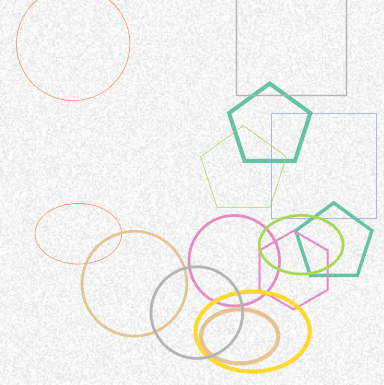[{"shape": "pentagon", "thickness": 3, "radius": 0.56, "center": [0.701, 0.672]}, {"shape": "pentagon", "thickness": 2.5, "radius": 0.52, "center": [0.867, 0.369]}, {"shape": "circle", "thickness": 0.5, "radius": 0.74, "center": [0.19, 0.886]}, {"shape": "oval", "thickness": 0.5, "radius": 0.56, "center": [0.203, 0.393]}, {"shape": "square", "thickness": 0.5, "radius": 0.68, "center": [0.84, 0.569]}, {"shape": "hexagon", "thickness": 1.5, "radius": 0.51, "center": [0.763, 0.298]}, {"shape": "circle", "thickness": 2, "radius": 0.59, "center": [0.609, 0.323]}, {"shape": "oval", "thickness": 2, "radius": 0.54, "center": [0.782, 0.364]}, {"shape": "pentagon", "thickness": 0.5, "radius": 0.59, "center": [0.633, 0.557]}, {"shape": "oval", "thickness": 3, "radius": 0.74, "center": [0.656, 0.139]}, {"shape": "circle", "thickness": 2, "radius": 0.68, "center": [0.349, 0.263]}, {"shape": "oval", "thickness": 3, "radius": 0.5, "center": [0.623, 0.126]}, {"shape": "circle", "thickness": 2, "radius": 0.6, "center": [0.511, 0.188]}, {"shape": "square", "thickness": 1, "radius": 0.72, "center": [0.755, 0.896]}]